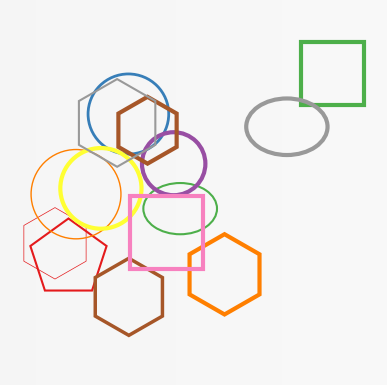[{"shape": "hexagon", "thickness": 0.5, "radius": 0.46, "center": [0.142, 0.368]}, {"shape": "pentagon", "thickness": 1.5, "radius": 0.52, "center": [0.177, 0.329]}, {"shape": "circle", "thickness": 2, "radius": 0.52, "center": [0.331, 0.704]}, {"shape": "square", "thickness": 3, "radius": 0.41, "center": [0.858, 0.809]}, {"shape": "oval", "thickness": 1.5, "radius": 0.48, "center": [0.465, 0.458]}, {"shape": "circle", "thickness": 3, "radius": 0.41, "center": [0.448, 0.575]}, {"shape": "circle", "thickness": 1, "radius": 0.58, "center": [0.196, 0.496]}, {"shape": "hexagon", "thickness": 3, "radius": 0.52, "center": [0.579, 0.287]}, {"shape": "circle", "thickness": 3, "radius": 0.52, "center": [0.26, 0.511]}, {"shape": "hexagon", "thickness": 3, "radius": 0.43, "center": [0.381, 0.662]}, {"shape": "hexagon", "thickness": 2.5, "radius": 0.5, "center": [0.333, 0.229]}, {"shape": "square", "thickness": 3, "radius": 0.47, "center": [0.431, 0.396]}, {"shape": "oval", "thickness": 3, "radius": 0.52, "center": [0.74, 0.671]}, {"shape": "hexagon", "thickness": 1.5, "radius": 0.57, "center": [0.302, 0.681]}]